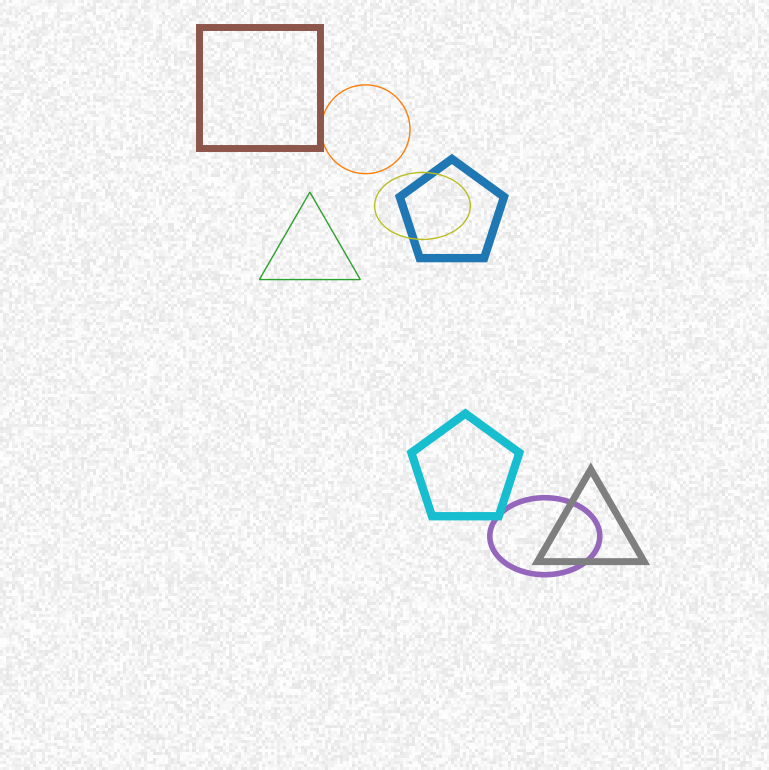[{"shape": "pentagon", "thickness": 3, "radius": 0.36, "center": [0.587, 0.722]}, {"shape": "circle", "thickness": 0.5, "radius": 0.29, "center": [0.475, 0.832]}, {"shape": "triangle", "thickness": 0.5, "radius": 0.38, "center": [0.402, 0.675]}, {"shape": "oval", "thickness": 2, "radius": 0.36, "center": [0.708, 0.304]}, {"shape": "square", "thickness": 2.5, "radius": 0.39, "center": [0.337, 0.886]}, {"shape": "triangle", "thickness": 2.5, "radius": 0.4, "center": [0.767, 0.311]}, {"shape": "oval", "thickness": 0.5, "radius": 0.31, "center": [0.549, 0.733]}, {"shape": "pentagon", "thickness": 3, "radius": 0.37, "center": [0.604, 0.389]}]